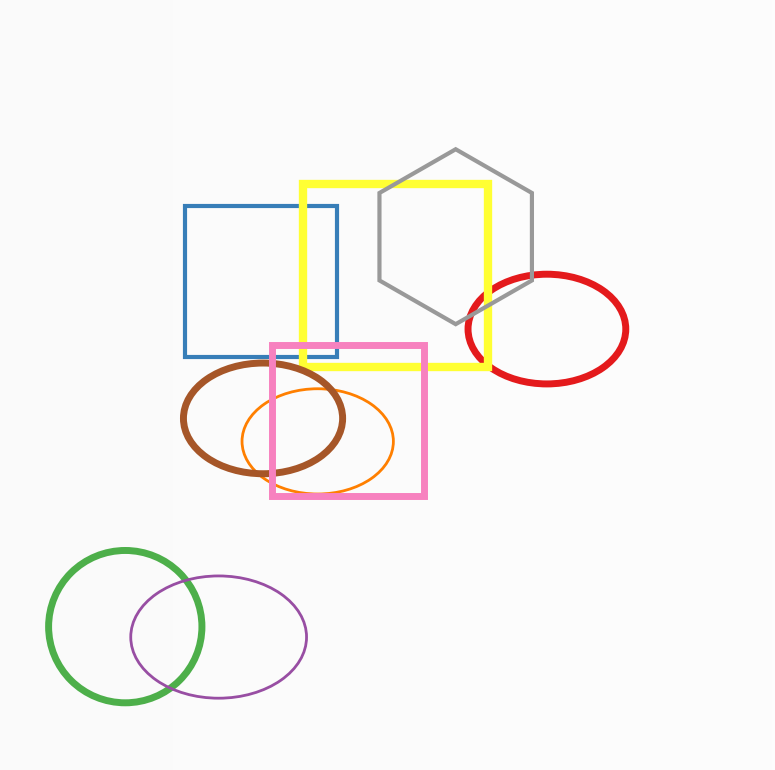[{"shape": "oval", "thickness": 2.5, "radius": 0.51, "center": [0.706, 0.573]}, {"shape": "square", "thickness": 1.5, "radius": 0.49, "center": [0.337, 0.635]}, {"shape": "circle", "thickness": 2.5, "radius": 0.49, "center": [0.162, 0.186]}, {"shape": "oval", "thickness": 1, "radius": 0.57, "center": [0.282, 0.173]}, {"shape": "oval", "thickness": 1, "radius": 0.49, "center": [0.41, 0.427]}, {"shape": "square", "thickness": 3, "radius": 0.59, "center": [0.51, 0.642]}, {"shape": "oval", "thickness": 2.5, "radius": 0.51, "center": [0.339, 0.457]}, {"shape": "square", "thickness": 2.5, "radius": 0.49, "center": [0.449, 0.454]}, {"shape": "hexagon", "thickness": 1.5, "radius": 0.57, "center": [0.588, 0.693]}]